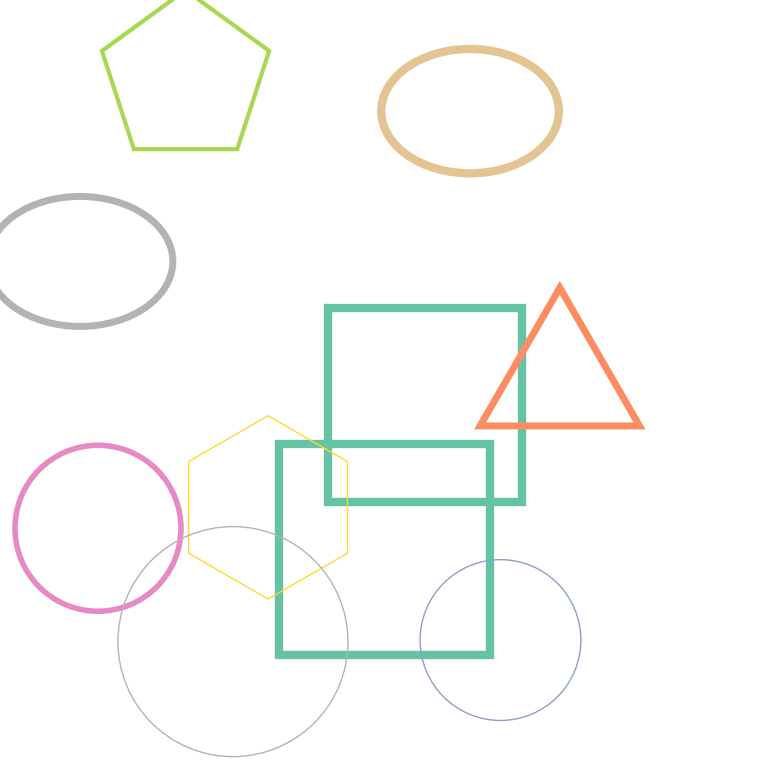[{"shape": "square", "thickness": 3, "radius": 0.63, "center": [0.552, 0.474]}, {"shape": "square", "thickness": 3, "radius": 0.69, "center": [0.499, 0.287]}, {"shape": "triangle", "thickness": 2.5, "radius": 0.6, "center": [0.727, 0.507]}, {"shape": "circle", "thickness": 0.5, "radius": 0.52, "center": [0.65, 0.169]}, {"shape": "circle", "thickness": 2, "radius": 0.54, "center": [0.127, 0.314]}, {"shape": "pentagon", "thickness": 1.5, "radius": 0.57, "center": [0.241, 0.899]}, {"shape": "hexagon", "thickness": 0.5, "radius": 0.6, "center": [0.348, 0.341]}, {"shape": "oval", "thickness": 3, "radius": 0.58, "center": [0.61, 0.856]}, {"shape": "oval", "thickness": 2.5, "radius": 0.6, "center": [0.104, 0.66]}, {"shape": "circle", "thickness": 0.5, "radius": 0.75, "center": [0.303, 0.167]}]